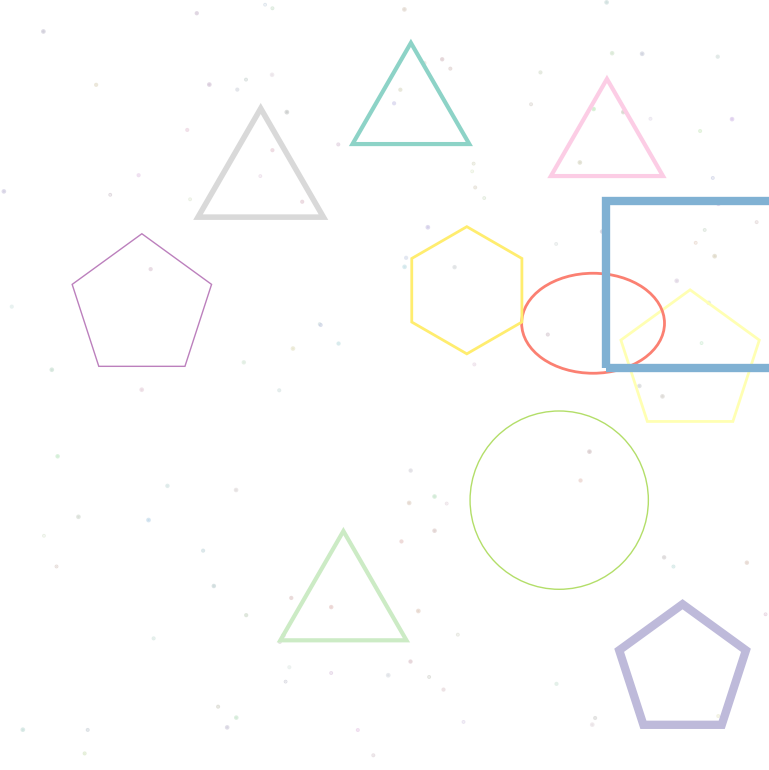[{"shape": "triangle", "thickness": 1.5, "radius": 0.44, "center": [0.534, 0.857]}, {"shape": "pentagon", "thickness": 1, "radius": 0.47, "center": [0.896, 0.529]}, {"shape": "pentagon", "thickness": 3, "radius": 0.43, "center": [0.886, 0.129]}, {"shape": "oval", "thickness": 1, "radius": 0.46, "center": [0.77, 0.58]}, {"shape": "square", "thickness": 3, "radius": 0.54, "center": [0.896, 0.631]}, {"shape": "circle", "thickness": 0.5, "radius": 0.58, "center": [0.726, 0.35]}, {"shape": "triangle", "thickness": 1.5, "radius": 0.42, "center": [0.788, 0.813]}, {"shape": "triangle", "thickness": 2, "radius": 0.47, "center": [0.339, 0.765]}, {"shape": "pentagon", "thickness": 0.5, "radius": 0.48, "center": [0.184, 0.601]}, {"shape": "triangle", "thickness": 1.5, "radius": 0.47, "center": [0.446, 0.216]}, {"shape": "hexagon", "thickness": 1, "radius": 0.41, "center": [0.606, 0.623]}]